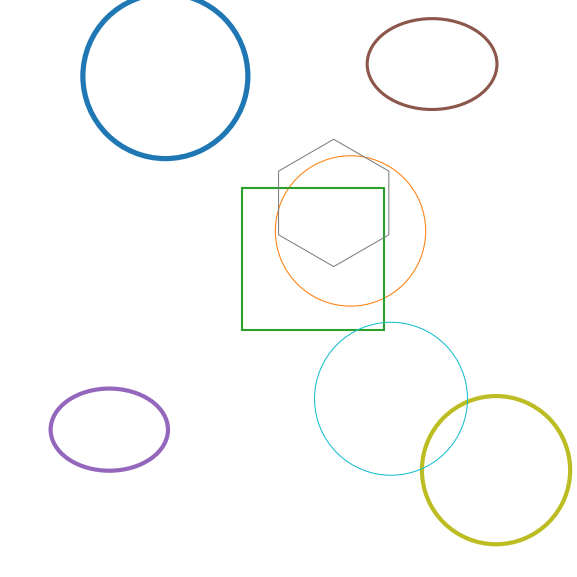[{"shape": "circle", "thickness": 2.5, "radius": 0.71, "center": [0.286, 0.867]}, {"shape": "circle", "thickness": 0.5, "radius": 0.65, "center": [0.607, 0.599]}, {"shape": "square", "thickness": 1, "radius": 0.61, "center": [0.542, 0.55]}, {"shape": "oval", "thickness": 2, "radius": 0.51, "center": [0.189, 0.255]}, {"shape": "oval", "thickness": 1.5, "radius": 0.56, "center": [0.748, 0.888]}, {"shape": "hexagon", "thickness": 0.5, "radius": 0.55, "center": [0.578, 0.648]}, {"shape": "circle", "thickness": 2, "radius": 0.64, "center": [0.859, 0.185]}, {"shape": "circle", "thickness": 0.5, "radius": 0.66, "center": [0.677, 0.309]}]